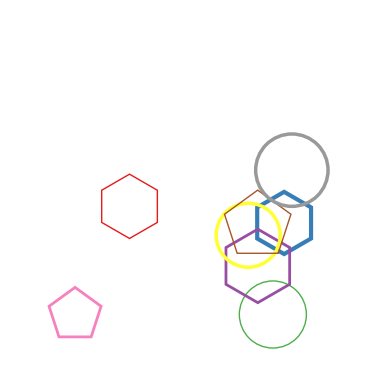[{"shape": "hexagon", "thickness": 1, "radius": 0.42, "center": [0.336, 0.464]}, {"shape": "hexagon", "thickness": 3, "radius": 0.4, "center": [0.738, 0.421]}, {"shape": "circle", "thickness": 1, "radius": 0.44, "center": [0.709, 0.183]}, {"shape": "hexagon", "thickness": 2, "radius": 0.48, "center": [0.67, 0.309]}, {"shape": "circle", "thickness": 2.5, "radius": 0.42, "center": [0.645, 0.389]}, {"shape": "pentagon", "thickness": 1, "radius": 0.45, "center": [0.669, 0.416]}, {"shape": "pentagon", "thickness": 2, "radius": 0.36, "center": [0.195, 0.183]}, {"shape": "circle", "thickness": 2.5, "radius": 0.47, "center": [0.758, 0.558]}]